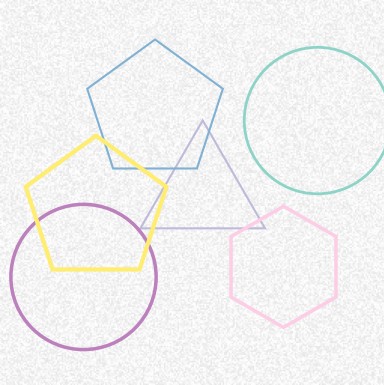[{"shape": "circle", "thickness": 2, "radius": 0.95, "center": [0.825, 0.687]}, {"shape": "triangle", "thickness": 1.5, "radius": 0.93, "center": [0.527, 0.5]}, {"shape": "pentagon", "thickness": 1.5, "radius": 0.93, "center": [0.403, 0.712]}, {"shape": "hexagon", "thickness": 2.5, "radius": 0.79, "center": [0.736, 0.307]}, {"shape": "circle", "thickness": 2.5, "radius": 0.94, "center": [0.217, 0.281]}, {"shape": "pentagon", "thickness": 3, "radius": 0.96, "center": [0.25, 0.455]}]